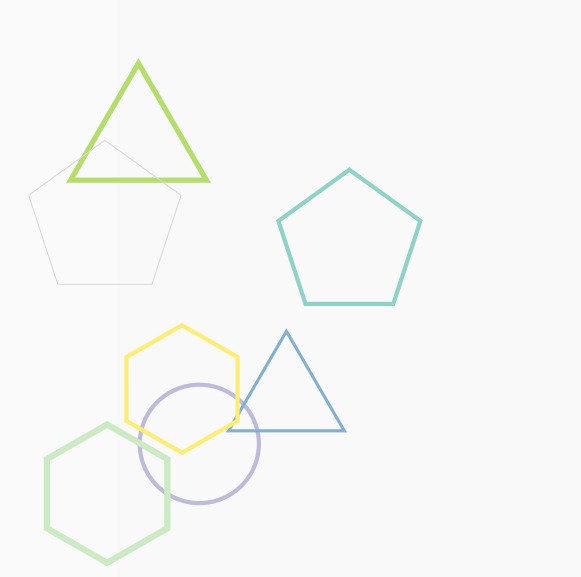[{"shape": "pentagon", "thickness": 2, "radius": 0.64, "center": [0.601, 0.577]}, {"shape": "circle", "thickness": 2, "radius": 0.51, "center": [0.343, 0.23]}, {"shape": "triangle", "thickness": 1.5, "radius": 0.57, "center": [0.493, 0.311]}, {"shape": "triangle", "thickness": 2.5, "radius": 0.68, "center": [0.238, 0.755]}, {"shape": "pentagon", "thickness": 0.5, "radius": 0.69, "center": [0.18, 0.618]}, {"shape": "hexagon", "thickness": 3, "radius": 0.6, "center": [0.184, 0.144]}, {"shape": "hexagon", "thickness": 2, "radius": 0.55, "center": [0.313, 0.326]}]